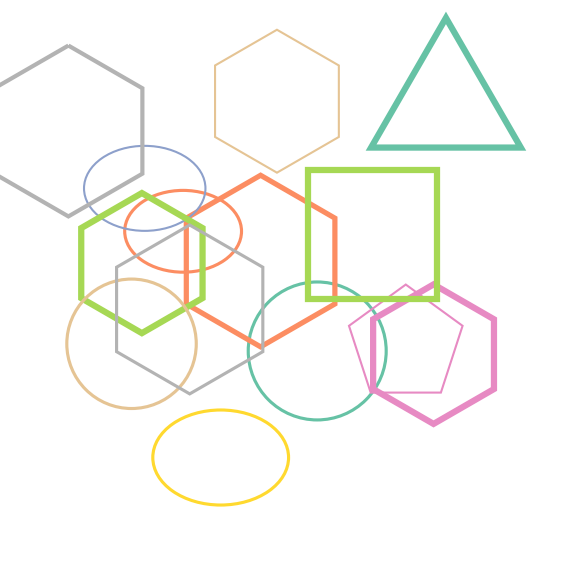[{"shape": "circle", "thickness": 1.5, "radius": 0.6, "center": [0.549, 0.391]}, {"shape": "triangle", "thickness": 3, "radius": 0.75, "center": [0.772, 0.818]}, {"shape": "hexagon", "thickness": 2.5, "radius": 0.74, "center": [0.451, 0.547]}, {"shape": "oval", "thickness": 1.5, "radius": 0.51, "center": [0.317, 0.599]}, {"shape": "oval", "thickness": 1, "radius": 0.53, "center": [0.251, 0.673]}, {"shape": "hexagon", "thickness": 3, "radius": 0.6, "center": [0.751, 0.386]}, {"shape": "pentagon", "thickness": 1, "radius": 0.52, "center": [0.703, 0.403]}, {"shape": "hexagon", "thickness": 3, "radius": 0.61, "center": [0.246, 0.544]}, {"shape": "square", "thickness": 3, "radius": 0.56, "center": [0.645, 0.593]}, {"shape": "oval", "thickness": 1.5, "radius": 0.59, "center": [0.382, 0.207]}, {"shape": "hexagon", "thickness": 1, "radius": 0.62, "center": [0.48, 0.824]}, {"shape": "circle", "thickness": 1.5, "radius": 0.56, "center": [0.228, 0.404]}, {"shape": "hexagon", "thickness": 1.5, "radius": 0.73, "center": [0.328, 0.463]}, {"shape": "hexagon", "thickness": 2, "radius": 0.74, "center": [0.118, 0.772]}]